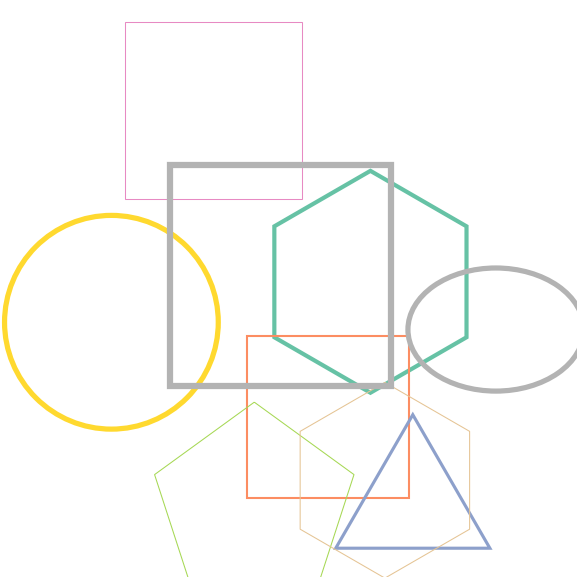[{"shape": "hexagon", "thickness": 2, "radius": 0.96, "center": [0.641, 0.511]}, {"shape": "square", "thickness": 1, "radius": 0.7, "center": [0.569, 0.277]}, {"shape": "triangle", "thickness": 1.5, "radius": 0.77, "center": [0.715, 0.127]}, {"shape": "square", "thickness": 0.5, "radius": 0.77, "center": [0.37, 0.808]}, {"shape": "pentagon", "thickness": 0.5, "radius": 0.91, "center": [0.44, 0.121]}, {"shape": "circle", "thickness": 2.5, "radius": 0.93, "center": [0.193, 0.441]}, {"shape": "hexagon", "thickness": 0.5, "radius": 0.85, "center": [0.666, 0.167]}, {"shape": "oval", "thickness": 2.5, "radius": 0.76, "center": [0.859, 0.428]}, {"shape": "square", "thickness": 3, "radius": 0.96, "center": [0.486, 0.522]}]